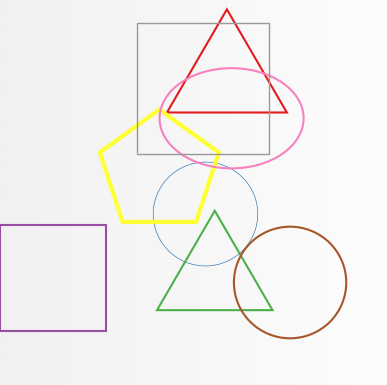[{"shape": "triangle", "thickness": 1.5, "radius": 0.89, "center": [0.586, 0.797]}, {"shape": "circle", "thickness": 0.5, "radius": 0.67, "center": [0.53, 0.444]}, {"shape": "triangle", "thickness": 1.5, "radius": 0.86, "center": [0.554, 0.28]}, {"shape": "square", "thickness": 1.5, "radius": 0.69, "center": [0.136, 0.279]}, {"shape": "pentagon", "thickness": 3, "radius": 0.81, "center": [0.411, 0.554]}, {"shape": "circle", "thickness": 1.5, "radius": 0.72, "center": [0.749, 0.266]}, {"shape": "oval", "thickness": 1.5, "radius": 0.93, "center": [0.598, 0.693]}, {"shape": "square", "thickness": 1, "radius": 0.85, "center": [0.525, 0.769]}]